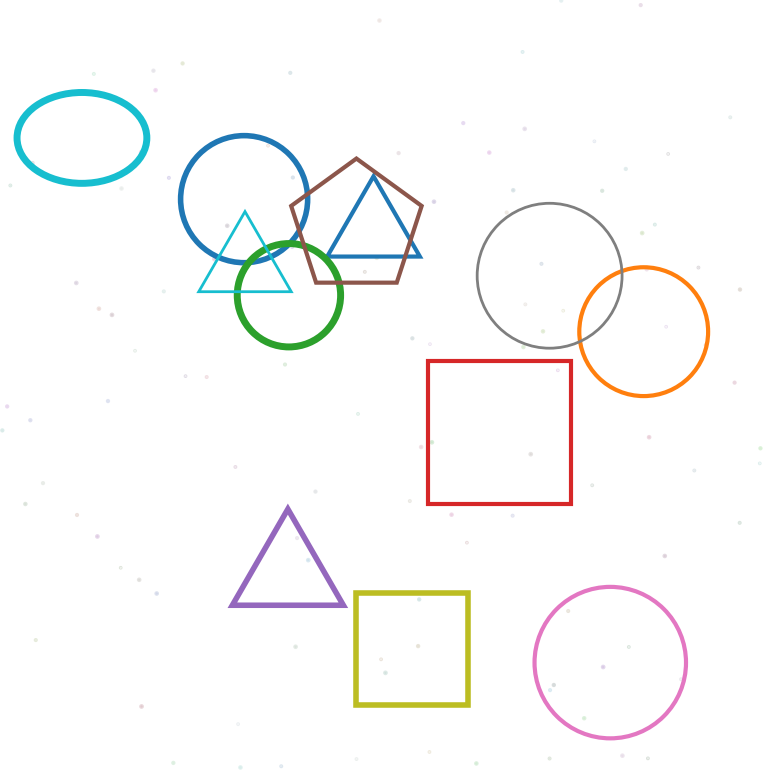[{"shape": "circle", "thickness": 2, "radius": 0.41, "center": [0.317, 0.741]}, {"shape": "triangle", "thickness": 1.5, "radius": 0.35, "center": [0.485, 0.702]}, {"shape": "circle", "thickness": 1.5, "radius": 0.42, "center": [0.836, 0.569]}, {"shape": "circle", "thickness": 2.5, "radius": 0.34, "center": [0.375, 0.617]}, {"shape": "square", "thickness": 1.5, "radius": 0.47, "center": [0.649, 0.439]}, {"shape": "triangle", "thickness": 2, "radius": 0.42, "center": [0.374, 0.256]}, {"shape": "pentagon", "thickness": 1.5, "radius": 0.45, "center": [0.463, 0.705]}, {"shape": "circle", "thickness": 1.5, "radius": 0.49, "center": [0.793, 0.139]}, {"shape": "circle", "thickness": 1, "radius": 0.47, "center": [0.714, 0.642]}, {"shape": "square", "thickness": 2, "radius": 0.36, "center": [0.535, 0.157]}, {"shape": "oval", "thickness": 2.5, "radius": 0.42, "center": [0.106, 0.821]}, {"shape": "triangle", "thickness": 1, "radius": 0.35, "center": [0.318, 0.656]}]